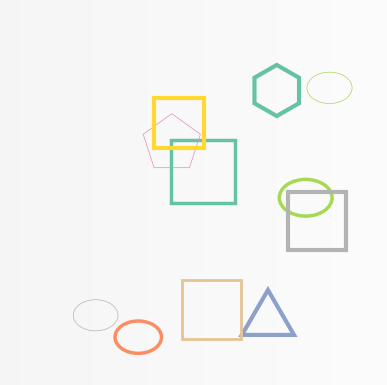[{"shape": "square", "thickness": 2.5, "radius": 0.41, "center": [0.524, 0.554]}, {"shape": "hexagon", "thickness": 3, "radius": 0.33, "center": [0.714, 0.765]}, {"shape": "oval", "thickness": 2.5, "radius": 0.3, "center": [0.357, 0.124]}, {"shape": "triangle", "thickness": 3, "radius": 0.39, "center": [0.691, 0.169]}, {"shape": "pentagon", "thickness": 0.5, "radius": 0.39, "center": [0.443, 0.627]}, {"shape": "oval", "thickness": 2.5, "radius": 0.34, "center": [0.789, 0.486]}, {"shape": "oval", "thickness": 0.5, "radius": 0.29, "center": [0.85, 0.772]}, {"shape": "square", "thickness": 3, "radius": 0.32, "center": [0.461, 0.681]}, {"shape": "square", "thickness": 2, "radius": 0.38, "center": [0.547, 0.196]}, {"shape": "oval", "thickness": 0.5, "radius": 0.29, "center": [0.247, 0.181]}, {"shape": "square", "thickness": 3, "radius": 0.38, "center": [0.819, 0.425]}]